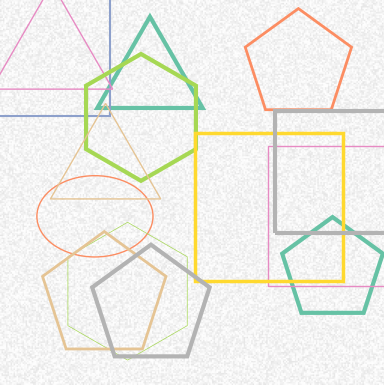[{"shape": "triangle", "thickness": 3, "radius": 0.79, "center": [0.389, 0.799]}, {"shape": "pentagon", "thickness": 3, "radius": 0.69, "center": [0.864, 0.299]}, {"shape": "oval", "thickness": 1, "radius": 0.75, "center": [0.247, 0.438]}, {"shape": "pentagon", "thickness": 2, "radius": 0.73, "center": [0.775, 0.833]}, {"shape": "square", "thickness": 1.5, "radius": 0.82, "center": [0.121, 0.863]}, {"shape": "square", "thickness": 1, "radius": 0.9, "center": [0.877, 0.439]}, {"shape": "triangle", "thickness": 1, "radius": 0.91, "center": [0.135, 0.86]}, {"shape": "hexagon", "thickness": 0.5, "radius": 0.89, "center": [0.331, 0.244]}, {"shape": "hexagon", "thickness": 3, "radius": 0.82, "center": [0.366, 0.695]}, {"shape": "square", "thickness": 2.5, "radius": 0.96, "center": [0.699, 0.463]}, {"shape": "pentagon", "thickness": 2, "radius": 0.84, "center": [0.271, 0.23]}, {"shape": "triangle", "thickness": 1, "radius": 0.83, "center": [0.274, 0.566]}, {"shape": "square", "thickness": 3, "radius": 0.79, "center": [0.872, 0.554]}, {"shape": "pentagon", "thickness": 3, "radius": 0.8, "center": [0.392, 0.204]}]